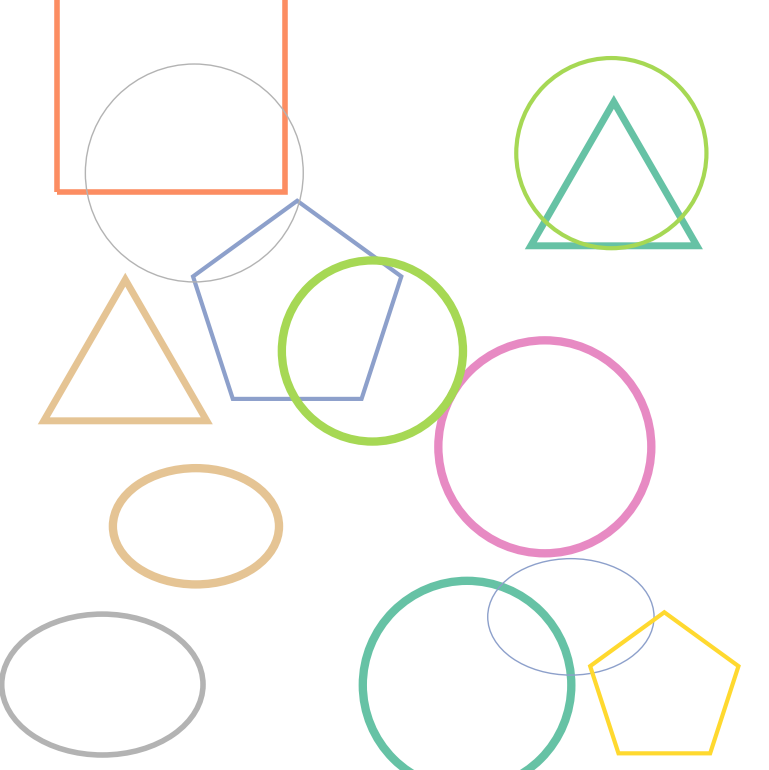[{"shape": "circle", "thickness": 3, "radius": 0.68, "center": [0.607, 0.11]}, {"shape": "triangle", "thickness": 2.5, "radius": 0.62, "center": [0.797, 0.743]}, {"shape": "square", "thickness": 2, "radius": 0.74, "center": [0.222, 0.899]}, {"shape": "oval", "thickness": 0.5, "radius": 0.54, "center": [0.741, 0.199]}, {"shape": "pentagon", "thickness": 1.5, "radius": 0.71, "center": [0.386, 0.597]}, {"shape": "circle", "thickness": 3, "radius": 0.69, "center": [0.708, 0.42]}, {"shape": "circle", "thickness": 1.5, "radius": 0.62, "center": [0.794, 0.801]}, {"shape": "circle", "thickness": 3, "radius": 0.59, "center": [0.484, 0.544]}, {"shape": "pentagon", "thickness": 1.5, "radius": 0.51, "center": [0.863, 0.104]}, {"shape": "triangle", "thickness": 2.5, "radius": 0.61, "center": [0.163, 0.515]}, {"shape": "oval", "thickness": 3, "radius": 0.54, "center": [0.254, 0.317]}, {"shape": "circle", "thickness": 0.5, "radius": 0.71, "center": [0.252, 0.775]}, {"shape": "oval", "thickness": 2, "radius": 0.65, "center": [0.133, 0.111]}]